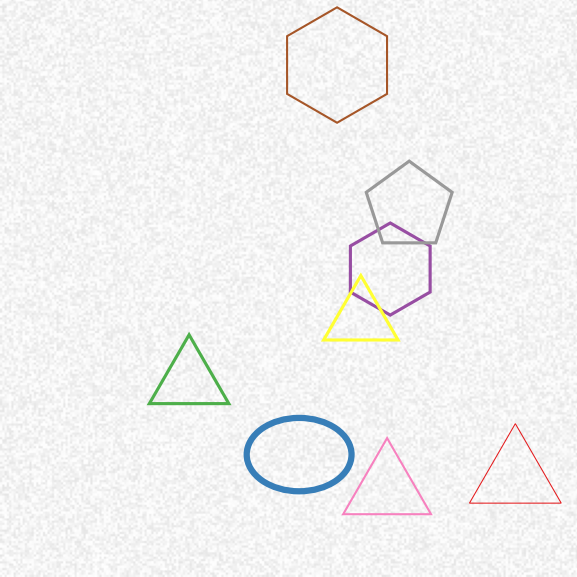[{"shape": "triangle", "thickness": 0.5, "radius": 0.46, "center": [0.892, 0.174]}, {"shape": "oval", "thickness": 3, "radius": 0.45, "center": [0.518, 0.212]}, {"shape": "triangle", "thickness": 1.5, "radius": 0.4, "center": [0.327, 0.34]}, {"shape": "hexagon", "thickness": 1.5, "radius": 0.4, "center": [0.676, 0.533]}, {"shape": "triangle", "thickness": 1.5, "radius": 0.37, "center": [0.625, 0.448]}, {"shape": "hexagon", "thickness": 1, "radius": 0.5, "center": [0.584, 0.887]}, {"shape": "triangle", "thickness": 1, "radius": 0.44, "center": [0.67, 0.153]}, {"shape": "pentagon", "thickness": 1.5, "radius": 0.39, "center": [0.709, 0.642]}]